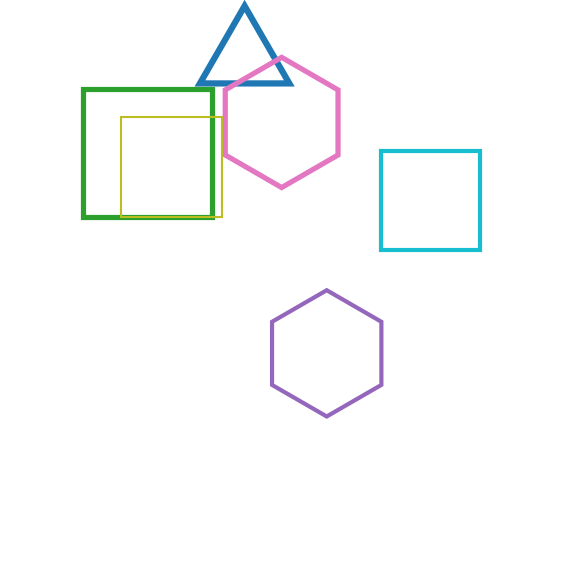[{"shape": "triangle", "thickness": 3, "radius": 0.45, "center": [0.424, 0.899]}, {"shape": "square", "thickness": 2.5, "radius": 0.56, "center": [0.255, 0.734]}, {"shape": "hexagon", "thickness": 2, "radius": 0.55, "center": [0.566, 0.387]}, {"shape": "hexagon", "thickness": 2.5, "radius": 0.56, "center": [0.488, 0.787]}, {"shape": "square", "thickness": 1, "radius": 0.43, "center": [0.297, 0.71]}, {"shape": "square", "thickness": 2, "radius": 0.43, "center": [0.745, 0.652]}]